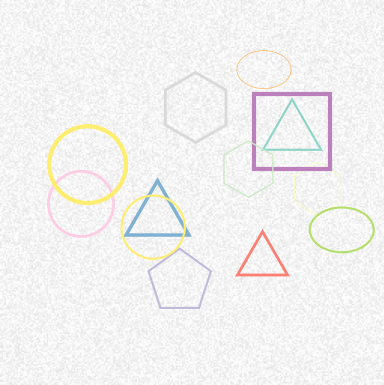[{"shape": "triangle", "thickness": 1.5, "radius": 0.44, "center": [0.759, 0.655]}, {"shape": "hexagon", "thickness": 0.5, "radius": 0.34, "center": [0.823, 0.51]}, {"shape": "pentagon", "thickness": 1.5, "radius": 0.43, "center": [0.467, 0.269]}, {"shape": "triangle", "thickness": 2, "radius": 0.38, "center": [0.682, 0.323]}, {"shape": "triangle", "thickness": 2.5, "radius": 0.47, "center": [0.409, 0.437]}, {"shape": "oval", "thickness": 0.5, "radius": 0.35, "center": [0.686, 0.819]}, {"shape": "oval", "thickness": 1.5, "radius": 0.42, "center": [0.888, 0.403]}, {"shape": "circle", "thickness": 2, "radius": 0.42, "center": [0.21, 0.47]}, {"shape": "hexagon", "thickness": 2, "radius": 0.45, "center": [0.508, 0.721]}, {"shape": "square", "thickness": 3, "radius": 0.49, "center": [0.758, 0.659]}, {"shape": "hexagon", "thickness": 1, "radius": 0.37, "center": [0.645, 0.561]}, {"shape": "circle", "thickness": 1.5, "radius": 0.41, "center": [0.398, 0.41]}, {"shape": "circle", "thickness": 3, "radius": 0.5, "center": [0.227, 0.572]}]